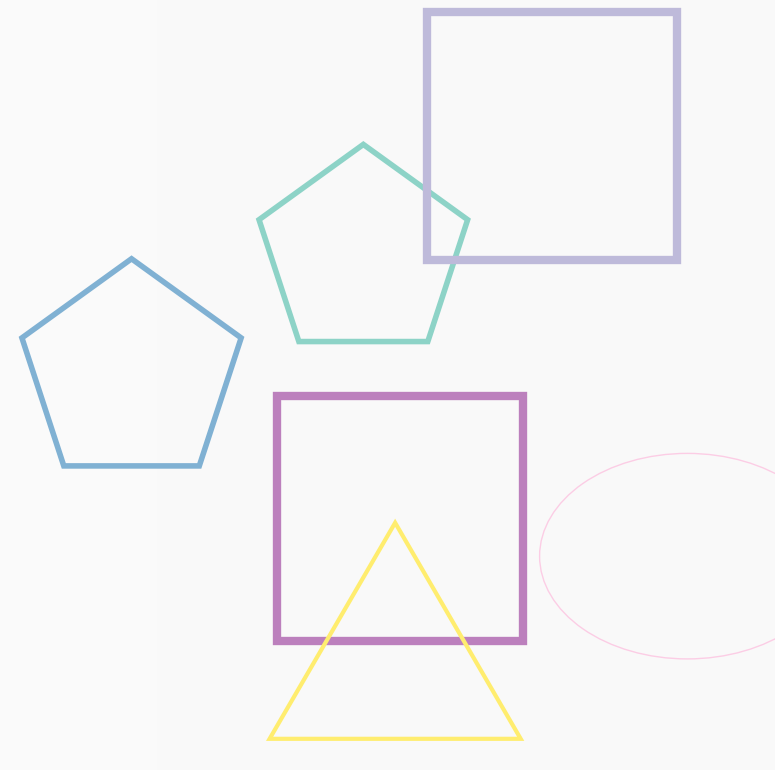[{"shape": "pentagon", "thickness": 2, "radius": 0.71, "center": [0.469, 0.671]}, {"shape": "square", "thickness": 3, "radius": 0.81, "center": [0.712, 0.823]}, {"shape": "pentagon", "thickness": 2, "radius": 0.74, "center": [0.17, 0.515]}, {"shape": "oval", "thickness": 0.5, "radius": 0.95, "center": [0.887, 0.278]}, {"shape": "square", "thickness": 3, "radius": 0.79, "center": [0.516, 0.327]}, {"shape": "triangle", "thickness": 1.5, "radius": 0.94, "center": [0.51, 0.134]}]